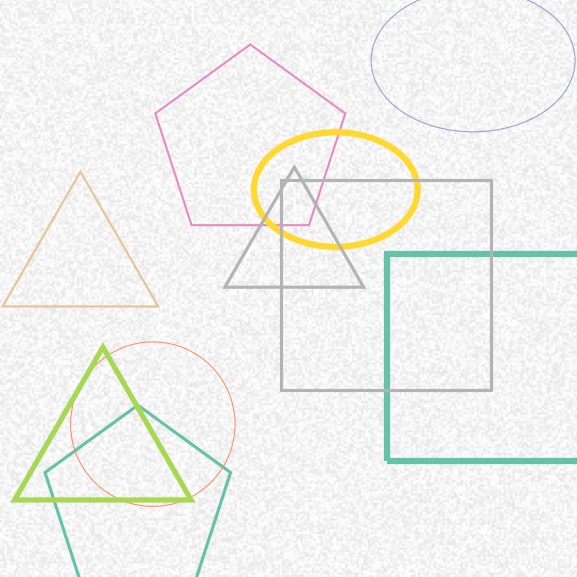[{"shape": "pentagon", "thickness": 1.5, "radius": 0.84, "center": [0.239, 0.129]}, {"shape": "square", "thickness": 3, "radius": 0.89, "center": [0.848, 0.38]}, {"shape": "circle", "thickness": 0.5, "radius": 0.71, "center": [0.265, 0.265]}, {"shape": "oval", "thickness": 0.5, "radius": 0.88, "center": [0.819, 0.894]}, {"shape": "pentagon", "thickness": 1, "radius": 0.86, "center": [0.433, 0.749]}, {"shape": "triangle", "thickness": 2.5, "radius": 0.88, "center": [0.178, 0.222]}, {"shape": "oval", "thickness": 3, "radius": 0.71, "center": [0.581, 0.671]}, {"shape": "triangle", "thickness": 1, "radius": 0.78, "center": [0.139, 0.546]}, {"shape": "triangle", "thickness": 1.5, "radius": 0.69, "center": [0.51, 0.571]}, {"shape": "square", "thickness": 1.5, "radius": 0.91, "center": [0.668, 0.506]}]